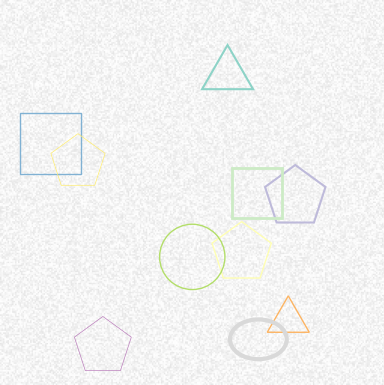[{"shape": "triangle", "thickness": 1.5, "radius": 0.38, "center": [0.591, 0.807]}, {"shape": "pentagon", "thickness": 1, "radius": 0.4, "center": [0.628, 0.343]}, {"shape": "pentagon", "thickness": 1.5, "radius": 0.41, "center": [0.767, 0.489]}, {"shape": "square", "thickness": 1, "radius": 0.4, "center": [0.132, 0.626]}, {"shape": "triangle", "thickness": 1, "radius": 0.31, "center": [0.749, 0.168]}, {"shape": "circle", "thickness": 1, "radius": 0.42, "center": [0.499, 0.333]}, {"shape": "oval", "thickness": 3, "radius": 0.37, "center": [0.671, 0.119]}, {"shape": "pentagon", "thickness": 0.5, "radius": 0.39, "center": [0.267, 0.1]}, {"shape": "square", "thickness": 2, "radius": 0.33, "center": [0.667, 0.499]}, {"shape": "pentagon", "thickness": 0.5, "radius": 0.37, "center": [0.203, 0.579]}]